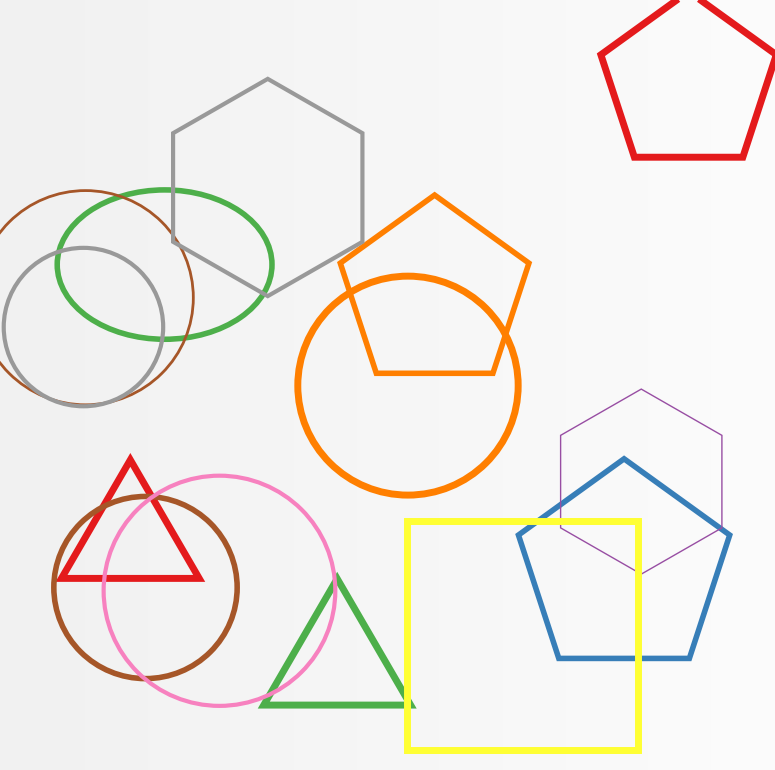[{"shape": "triangle", "thickness": 2.5, "radius": 0.51, "center": [0.168, 0.3]}, {"shape": "pentagon", "thickness": 2.5, "radius": 0.6, "center": [0.889, 0.892]}, {"shape": "pentagon", "thickness": 2, "radius": 0.72, "center": [0.805, 0.261]}, {"shape": "triangle", "thickness": 2.5, "radius": 0.55, "center": [0.435, 0.139]}, {"shape": "oval", "thickness": 2, "radius": 0.69, "center": [0.212, 0.656]}, {"shape": "hexagon", "thickness": 0.5, "radius": 0.6, "center": [0.827, 0.375]}, {"shape": "pentagon", "thickness": 2, "radius": 0.64, "center": [0.561, 0.619]}, {"shape": "circle", "thickness": 2.5, "radius": 0.71, "center": [0.526, 0.499]}, {"shape": "square", "thickness": 2.5, "radius": 0.74, "center": [0.674, 0.174]}, {"shape": "circle", "thickness": 1, "radius": 0.7, "center": [0.11, 0.613]}, {"shape": "circle", "thickness": 2, "radius": 0.59, "center": [0.188, 0.237]}, {"shape": "circle", "thickness": 1.5, "radius": 0.75, "center": [0.283, 0.233]}, {"shape": "hexagon", "thickness": 1.5, "radius": 0.71, "center": [0.345, 0.757]}, {"shape": "circle", "thickness": 1.5, "radius": 0.51, "center": [0.108, 0.575]}]